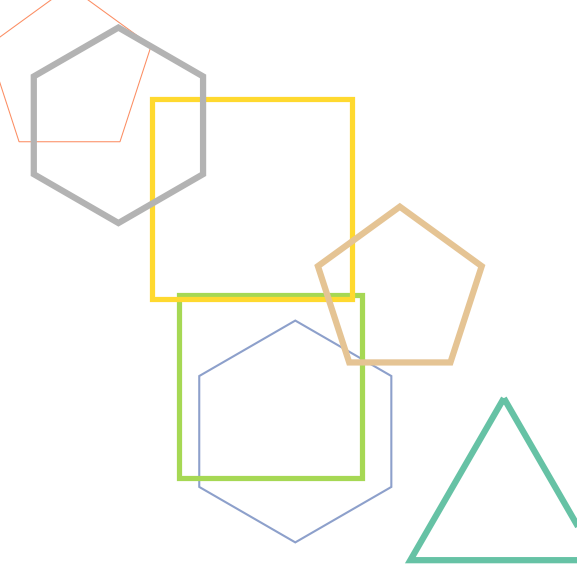[{"shape": "triangle", "thickness": 3, "radius": 0.94, "center": [0.873, 0.123]}, {"shape": "pentagon", "thickness": 0.5, "radius": 0.74, "center": [0.12, 0.874]}, {"shape": "hexagon", "thickness": 1, "radius": 0.96, "center": [0.511, 0.252]}, {"shape": "square", "thickness": 2.5, "radius": 0.79, "center": [0.468, 0.33]}, {"shape": "square", "thickness": 2.5, "radius": 0.87, "center": [0.436, 0.655]}, {"shape": "pentagon", "thickness": 3, "radius": 0.75, "center": [0.692, 0.492]}, {"shape": "hexagon", "thickness": 3, "radius": 0.85, "center": [0.205, 0.782]}]